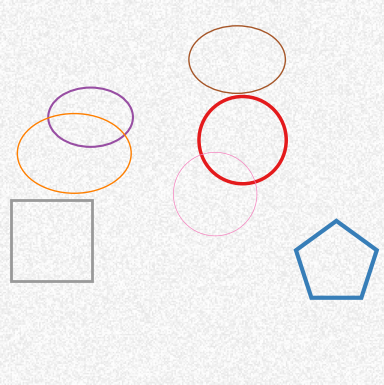[{"shape": "circle", "thickness": 2.5, "radius": 0.57, "center": [0.63, 0.636]}, {"shape": "pentagon", "thickness": 3, "radius": 0.55, "center": [0.874, 0.316]}, {"shape": "oval", "thickness": 1.5, "radius": 0.55, "center": [0.235, 0.696]}, {"shape": "oval", "thickness": 1, "radius": 0.74, "center": [0.193, 0.602]}, {"shape": "oval", "thickness": 1, "radius": 0.63, "center": [0.616, 0.845]}, {"shape": "circle", "thickness": 0.5, "radius": 0.54, "center": [0.559, 0.496]}, {"shape": "square", "thickness": 2, "radius": 0.52, "center": [0.134, 0.374]}]